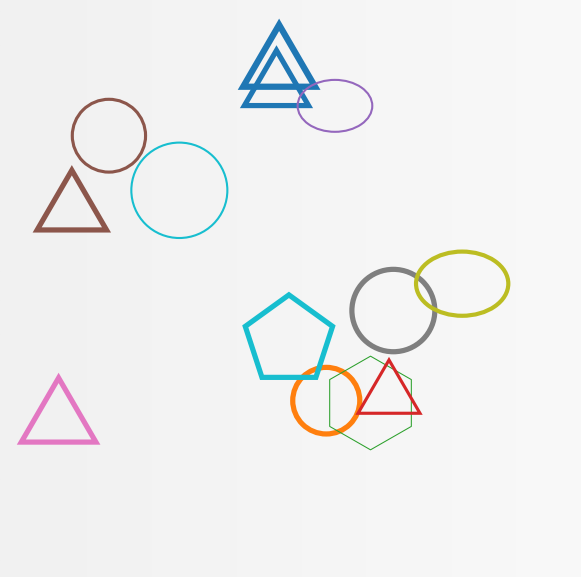[{"shape": "triangle", "thickness": 2.5, "radius": 0.32, "center": [0.476, 0.848]}, {"shape": "triangle", "thickness": 3, "radius": 0.36, "center": [0.48, 0.885]}, {"shape": "circle", "thickness": 2.5, "radius": 0.29, "center": [0.561, 0.305]}, {"shape": "hexagon", "thickness": 0.5, "radius": 0.41, "center": [0.637, 0.301]}, {"shape": "triangle", "thickness": 1.5, "radius": 0.31, "center": [0.669, 0.314]}, {"shape": "oval", "thickness": 1, "radius": 0.32, "center": [0.576, 0.816]}, {"shape": "circle", "thickness": 1.5, "radius": 0.32, "center": [0.187, 0.764]}, {"shape": "triangle", "thickness": 2.5, "radius": 0.34, "center": [0.124, 0.635]}, {"shape": "triangle", "thickness": 2.5, "radius": 0.37, "center": [0.101, 0.271]}, {"shape": "circle", "thickness": 2.5, "radius": 0.36, "center": [0.677, 0.461]}, {"shape": "oval", "thickness": 2, "radius": 0.4, "center": [0.795, 0.508]}, {"shape": "circle", "thickness": 1, "radius": 0.41, "center": [0.309, 0.67]}, {"shape": "pentagon", "thickness": 2.5, "radius": 0.39, "center": [0.497, 0.41]}]